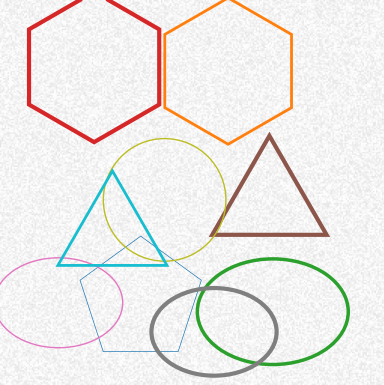[{"shape": "pentagon", "thickness": 0.5, "radius": 0.83, "center": [0.365, 0.221]}, {"shape": "hexagon", "thickness": 2, "radius": 0.95, "center": [0.593, 0.815]}, {"shape": "oval", "thickness": 2.5, "radius": 0.98, "center": [0.709, 0.19]}, {"shape": "hexagon", "thickness": 3, "radius": 0.98, "center": [0.244, 0.826]}, {"shape": "triangle", "thickness": 3, "radius": 0.86, "center": [0.7, 0.476]}, {"shape": "oval", "thickness": 1, "radius": 0.83, "center": [0.152, 0.214]}, {"shape": "oval", "thickness": 3, "radius": 0.81, "center": [0.556, 0.138]}, {"shape": "circle", "thickness": 1, "radius": 0.8, "center": [0.428, 0.481]}, {"shape": "triangle", "thickness": 2, "radius": 0.82, "center": [0.292, 0.392]}]